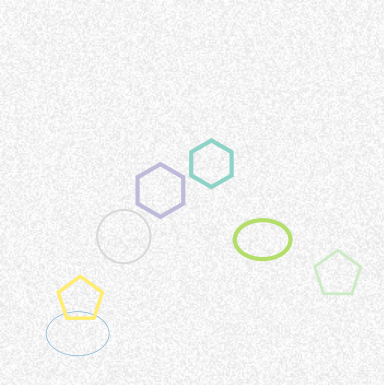[{"shape": "hexagon", "thickness": 3, "radius": 0.3, "center": [0.549, 0.575]}, {"shape": "hexagon", "thickness": 3, "radius": 0.34, "center": [0.417, 0.505]}, {"shape": "oval", "thickness": 0.5, "radius": 0.41, "center": [0.202, 0.133]}, {"shape": "oval", "thickness": 3, "radius": 0.36, "center": [0.682, 0.378]}, {"shape": "circle", "thickness": 1.5, "radius": 0.35, "center": [0.321, 0.386]}, {"shape": "pentagon", "thickness": 2, "radius": 0.31, "center": [0.877, 0.288]}, {"shape": "pentagon", "thickness": 2.5, "radius": 0.3, "center": [0.209, 0.222]}]